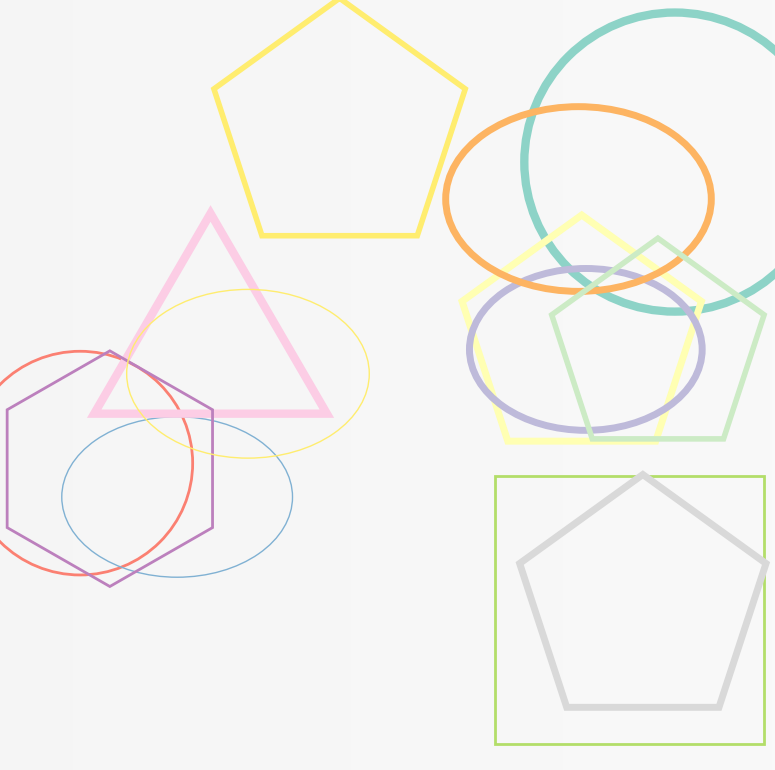[{"shape": "circle", "thickness": 3, "radius": 0.97, "center": [0.871, 0.79]}, {"shape": "pentagon", "thickness": 2.5, "radius": 0.81, "center": [0.751, 0.558]}, {"shape": "oval", "thickness": 2.5, "radius": 0.75, "center": [0.756, 0.546]}, {"shape": "circle", "thickness": 1, "radius": 0.73, "center": [0.103, 0.399]}, {"shape": "oval", "thickness": 0.5, "radius": 0.74, "center": [0.229, 0.355]}, {"shape": "oval", "thickness": 2.5, "radius": 0.86, "center": [0.746, 0.742]}, {"shape": "square", "thickness": 1, "radius": 0.87, "center": [0.812, 0.208]}, {"shape": "triangle", "thickness": 3, "radius": 0.87, "center": [0.272, 0.549]}, {"shape": "pentagon", "thickness": 2.5, "radius": 0.84, "center": [0.829, 0.217]}, {"shape": "hexagon", "thickness": 1, "radius": 0.77, "center": [0.142, 0.391]}, {"shape": "pentagon", "thickness": 2, "radius": 0.72, "center": [0.849, 0.547]}, {"shape": "oval", "thickness": 0.5, "radius": 0.78, "center": [0.32, 0.515]}, {"shape": "pentagon", "thickness": 2, "radius": 0.85, "center": [0.438, 0.832]}]